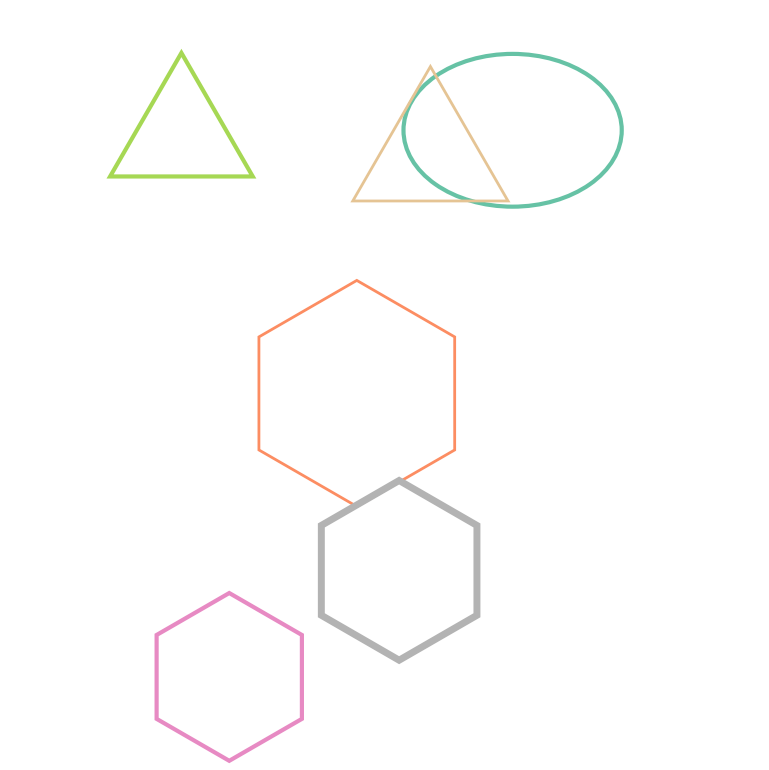[{"shape": "oval", "thickness": 1.5, "radius": 0.71, "center": [0.666, 0.831]}, {"shape": "hexagon", "thickness": 1, "radius": 0.73, "center": [0.463, 0.489]}, {"shape": "hexagon", "thickness": 1.5, "radius": 0.54, "center": [0.298, 0.121]}, {"shape": "triangle", "thickness": 1.5, "radius": 0.53, "center": [0.236, 0.824]}, {"shape": "triangle", "thickness": 1, "radius": 0.58, "center": [0.559, 0.797]}, {"shape": "hexagon", "thickness": 2.5, "radius": 0.58, "center": [0.518, 0.259]}]